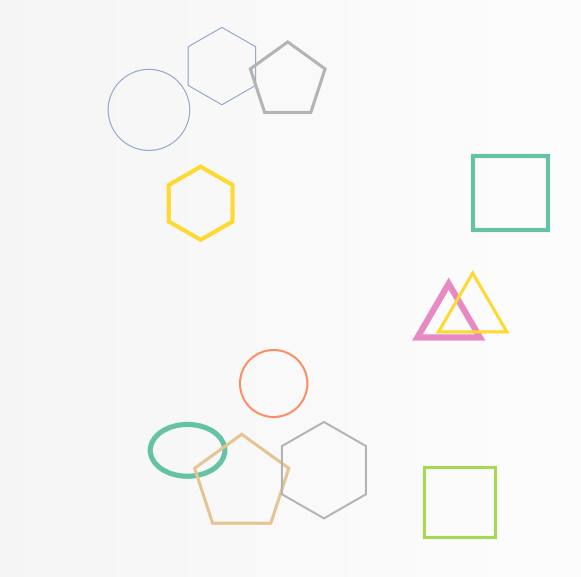[{"shape": "oval", "thickness": 2.5, "radius": 0.32, "center": [0.323, 0.219]}, {"shape": "square", "thickness": 2, "radius": 0.32, "center": [0.878, 0.665]}, {"shape": "circle", "thickness": 1, "radius": 0.29, "center": [0.471, 0.335]}, {"shape": "circle", "thickness": 0.5, "radius": 0.35, "center": [0.256, 0.809]}, {"shape": "hexagon", "thickness": 0.5, "radius": 0.34, "center": [0.382, 0.885]}, {"shape": "triangle", "thickness": 3, "radius": 0.31, "center": [0.772, 0.446]}, {"shape": "square", "thickness": 1.5, "radius": 0.31, "center": [0.79, 0.13]}, {"shape": "triangle", "thickness": 1.5, "radius": 0.34, "center": [0.813, 0.458]}, {"shape": "hexagon", "thickness": 2, "radius": 0.32, "center": [0.345, 0.647]}, {"shape": "pentagon", "thickness": 1.5, "radius": 0.43, "center": [0.416, 0.162]}, {"shape": "pentagon", "thickness": 1.5, "radius": 0.34, "center": [0.495, 0.859]}, {"shape": "hexagon", "thickness": 1, "radius": 0.42, "center": [0.557, 0.185]}]